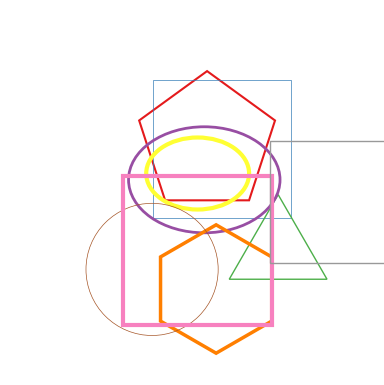[{"shape": "pentagon", "thickness": 1.5, "radius": 0.93, "center": [0.538, 0.63]}, {"shape": "square", "thickness": 0.5, "radius": 0.9, "center": [0.576, 0.614]}, {"shape": "triangle", "thickness": 1, "radius": 0.73, "center": [0.722, 0.348]}, {"shape": "oval", "thickness": 2, "radius": 0.98, "center": [0.531, 0.533]}, {"shape": "hexagon", "thickness": 2.5, "radius": 0.83, "center": [0.561, 0.249]}, {"shape": "oval", "thickness": 3, "radius": 0.67, "center": [0.513, 0.549]}, {"shape": "circle", "thickness": 0.5, "radius": 0.86, "center": [0.395, 0.3]}, {"shape": "square", "thickness": 3, "radius": 0.97, "center": [0.513, 0.348]}, {"shape": "square", "thickness": 1, "radius": 0.79, "center": [0.859, 0.475]}]